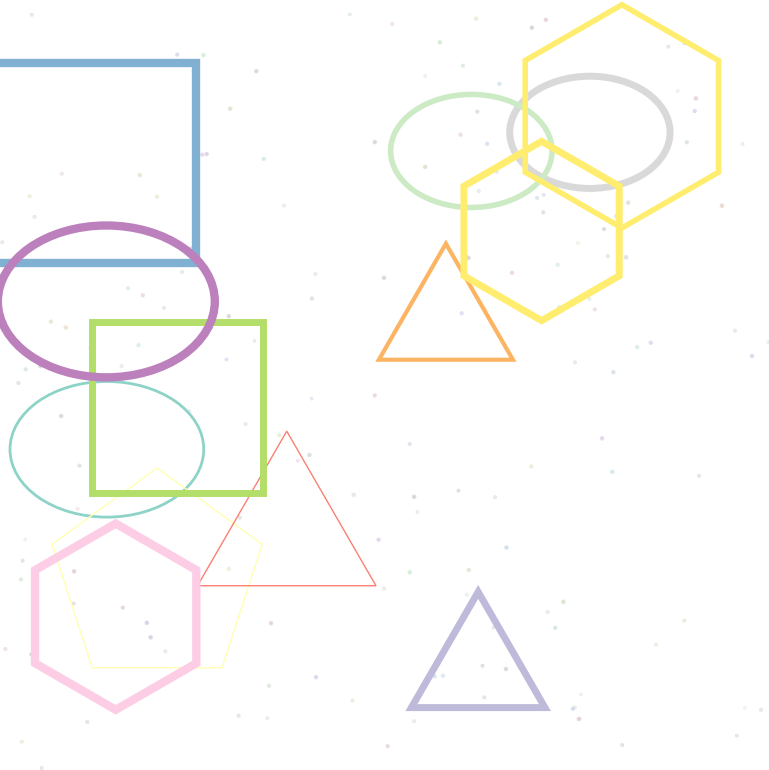[{"shape": "oval", "thickness": 1, "radius": 0.63, "center": [0.139, 0.416]}, {"shape": "pentagon", "thickness": 0.5, "radius": 0.72, "center": [0.204, 0.249]}, {"shape": "triangle", "thickness": 2.5, "radius": 0.5, "center": [0.621, 0.131]}, {"shape": "triangle", "thickness": 0.5, "radius": 0.67, "center": [0.372, 0.306]}, {"shape": "square", "thickness": 3, "radius": 0.65, "center": [0.125, 0.788]}, {"shape": "triangle", "thickness": 1.5, "radius": 0.5, "center": [0.579, 0.583]}, {"shape": "square", "thickness": 2.5, "radius": 0.55, "center": [0.23, 0.471]}, {"shape": "hexagon", "thickness": 3, "radius": 0.6, "center": [0.15, 0.199]}, {"shape": "oval", "thickness": 2.5, "radius": 0.52, "center": [0.766, 0.828]}, {"shape": "oval", "thickness": 3, "radius": 0.7, "center": [0.138, 0.609]}, {"shape": "oval", "thickness": 2, "radius": 0.52, "center": [0.612, 0.804]}, {"shape": "hexagon", "thickness": 2.5, "radius": 0.58, "center": [0.703, 0.7]}, {"shape": "hexagon", "thickness": 2, "radius": 0.72, "center": [0.808, 0.849]}]